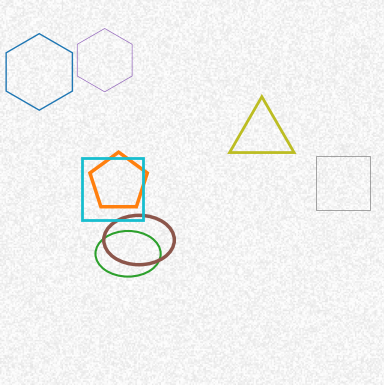[{"shape": "hexagon", "thickness": 1, "radius": 0.5, "center": [0.102, 0.813]}, {"shape": "pentagon", "thickness": 2.5, "radius": 0.39, "center": [0.308, 0.526]}, {"shape": "oval", "thickness": 1.5, "radius": 0.42, "center": [0.333, 0.341]}, {"shape": "hexagon", "thickness": 0.5, "radius": 0.41, "center": [0.272, 0.844]}, {"shape": "oval", "thickness": 2.5, "radius": 0.46, "center": [0.361, 0.377]}, {"shape": "square", "thickness": 0.5, "radius": 0.35, "center": [0.891, 0.526]}, {"shape": "triangle", "thickness": 2, "radius": 0.48, "center": [0.68, 0.652]}, {"shape": "square", "thickness": 2, "radius": 0.4, "center": [0.292, 0.509]}]